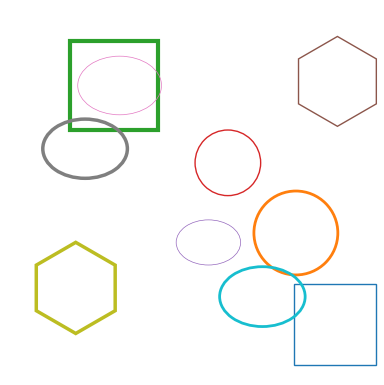[{"shape": "square", "thickness": 1, "radius": 0.53, "center": [0.87, 0.157]}, {"shape": "circle", "thickness": 2, "radius": 0.54, "center": [0.768, 0.395]}, {"shape": "square", "thickness": 3, "radius": 0.58, "center": [0.296, 0.777]}, {"shape": "circle", "thickness": 1, "radius": 0.43, "center": [0.592, 0.577]}, {"shape": "oval", "thickness": 0.5, "radius": 0.42, "center": [0.541, 0.37]}, {"shape": "hexagon", "thickness": 1, "radius": 0.58, "center": [0.876, 0.789]}, {"shape": "oval", "thickness": 0.5, "radius": 0.54, "center": [0.311, 0.778]}, {"shape": "oval", "thickness": 2.5, "radius": 0.55, "center": [0.221, 0.614]}, {"shape": "hexagon", "thickness": 2.5, "radius": 0.59, "center": [0.197, 0.252]}, {"shape": "oval", "thickness": 2, "radius": 0.56, "center": [0.682, 0.23]}]